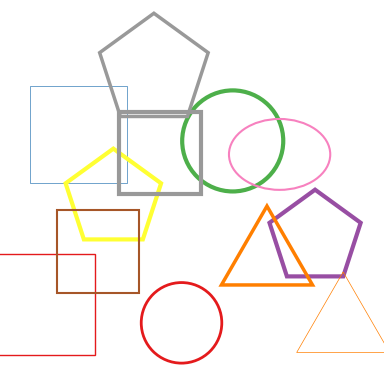[{"shape": "circle", "thickness": 2, "radius": 0.52, "center": [0.471, 0.161]}, {"shape": "square", "thickness": 1, "radius": 0.66, "center": [0.117, 0.21]}, {"shape": "square", "thickness": 0.5, "radius": 0.63, "center": [0.204, 0.651]}, {"shape": "circle", "thickness": 3, "radius": 0.66, "center": [0.604, 0.634]}, {"shape": "pentagon", "thickness": 3, "radius": 0.62, "center": [0.818, 0.383]}, {"shape": "triangle", "thickness": 2.5, "radius": 0.68, "center": [0.693, 0.328]}, {"shape": "triangle", "thickness": 0.5, "radius": 0.7, "center": [0.891, 0.154]}, {"shape": "pentagon", "thickness": 3, "radius": 0.65, "center": [0.294, 0.484]}, {"shape": "square", "thickness": 1.5, "radius": 0.54, "center": [0.254, 0.347]}, {"shape": "oval", "thickness": 1.5, "radius": 0.66, "center": [0.726, 0.599]}, {"shape": "pentagon", "thickness": 2.5, "radius": 0.74, "center": [0.4, 0.817]}, {"shape": "square", "thickness": 3, "radius": 0.53, "center": [0.417, 0.603]}]